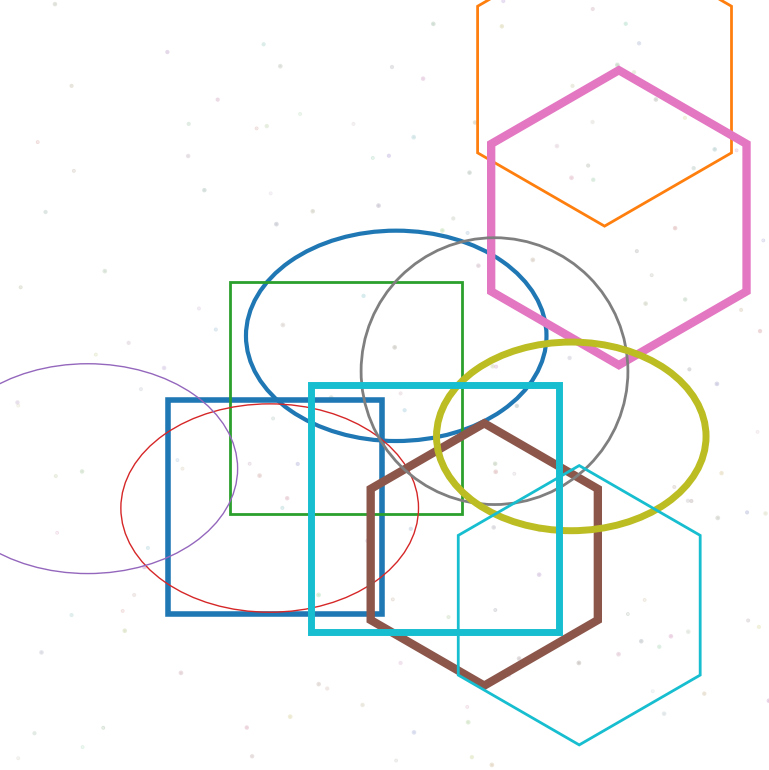[{"shape": "oval", "thickness": 1.5, "radius": 0.98, "center": [0.515, 0.564]}, {"shape": "square", "thickness": 2, "radius": 0.69, "center": [0.357, 0.342]}, {"shape": "hexagon", "thickness": 1, "radius": 0.95, "center": [0.785, 0.897]}, {"shape": "square", "thickness": 1, "radius": 0.75, "center": [0.449, 0.483]}, {"shape": "oval", "thickness": 0.5, "radius": 0.97, "center": [0.35, 0.34]}, {"shape": "oval", "thickness": 0.5, "radius": 0.97, "center": [0.114, 0.391]}, {"shape": "hexagon", "thickness": 3, "radius": 0.85, "center": [0.629, 0.28]}, {"shape": "hexagon", "thickness": 3, "radius": 0.96, "center": [0.804, 0.717]}, {"shape": "circle", "thickness": 1, "radius": 0.87, "center": [0.642, 0.518]}, {"shape": "oval", "thickness": 2.5, "radius": 0.88, "center": [0.742, 0.433]}, {"shape": "square", "thickness": 2.5, "radius": 0.8, "center": [0.565, 0.34]}, {"shape": "hexagon", "thickness": 1, "radius": 0.91, "center": [0.752, 0.214]}]